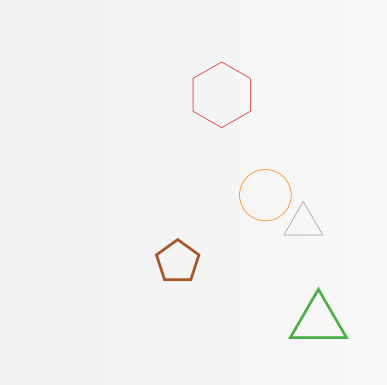[{"shape": "hexagon", "thickness": 0.5, "radius": 0.43, "center": [0.572, 0.754]}, {"shape": "triangle", "thickness": 2, "radius": 0.42, "center": [0.822, 0.165]}, {"shape": "circle", "thickness": 0.5, "radius": 0.33, "center": [0.685, 0.493]}, {"shape": "pentagon", "thickness": 2, "radius": 0.29, "center": [0.459, 0.32]}, {"shape": "triangle", "thickness": 0.5, "radius": 0.29, "center": [0.783, 0.419]}]